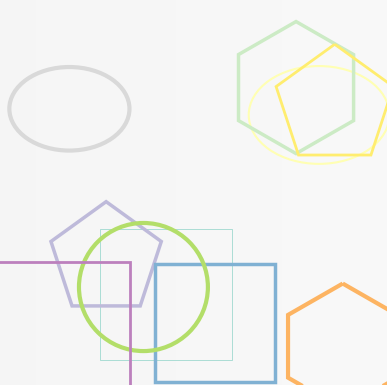[{"shape": "square", "thickness": 0.5, "radius": 0.85, "center": [0.428, 0.235]}, {"shape": "oval", "thickness": 1.5, "radius": 0.91, "center": [0.823, 0.701]}, {"shape": "pentagon", "thickness": 2.5, "radius": 0.75, "center": [0.274, 0.326]}, {"shape": "square", "thickness": 2.5, "radius": 0.77, "center": [0.555, 0.161]}, {"shape": "hexagon", "thickness": 3, "radius": 0.82, "center": [0.884, 0.101]}, {"shape": "circle", "thickness": 3, "radius": 0.83, "center": [0.37, 0.254]}, {"shape": "oval", "thickness": 3, "radius": 0.78, "center": [0.179, 0.717]}, {"shape": "square", "thickness": 2, "radius": 0.94, "center": [0.148, 0.132]}, {"shape": "hexagon", "thickness": 2.5, "radius": 0.86, "center": [0.764, 0.773]}, {"shape": "pentagon", "thickness": 2, "radius": 0.8, "center": [0.864, 0.726]}]